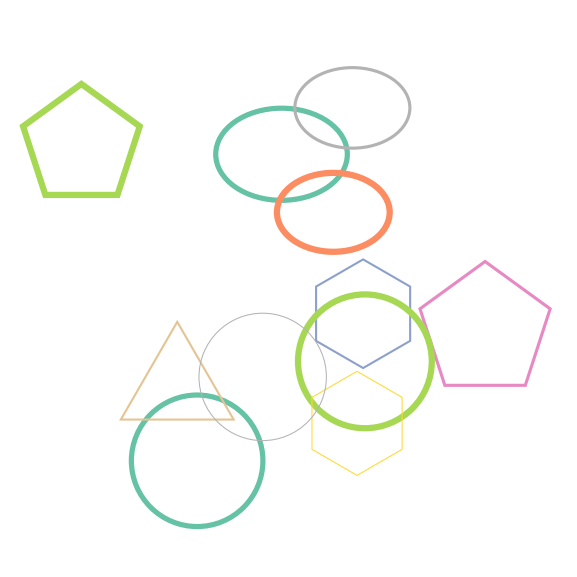[{"shape": "circle", "thickness": 2.5, "radius": 0.57, "center": [0.341, 0.201]}, {"shape": "oval", "thickness": 2.5, "radius": 0.57, "center": [0.488, 0.732]}, {"shape": "oval", "thickness": 3, "radius": 0.49, "center": [0.577, 0.631]}, {"shape": "hexagon", "thickness": 1, "radius": 0.47, "center": [0.629, 0.456]}, {"shape": "pentagon", "thickness": 1.5, "radius": 0.59, "center": [0.84, 0.428]}, {"shape": "circle", "thickness": 3, "radius": 0.58, "center": [0.632, 0.373]}, {"shape": "pentagon", "thickness": 3, "radius": 0.53, "center": [0.141, 0.748]}, {"shape": "hexagon", "thickness": 0.5, "radius": 0.45, "center": [0.618, 0.266]}, {"shape": "triangle", "thickness": 1, "radius": 0.56, "center": [0.307, 0.329]}, {"shape": "circle", "thickness": 0.5, "radius": 0.55, "center": [0.455, 0.346]}, {"shape": "oval", "thickness": 1.5, "radius": 0.5, "center": [0.61, 0.812]}]